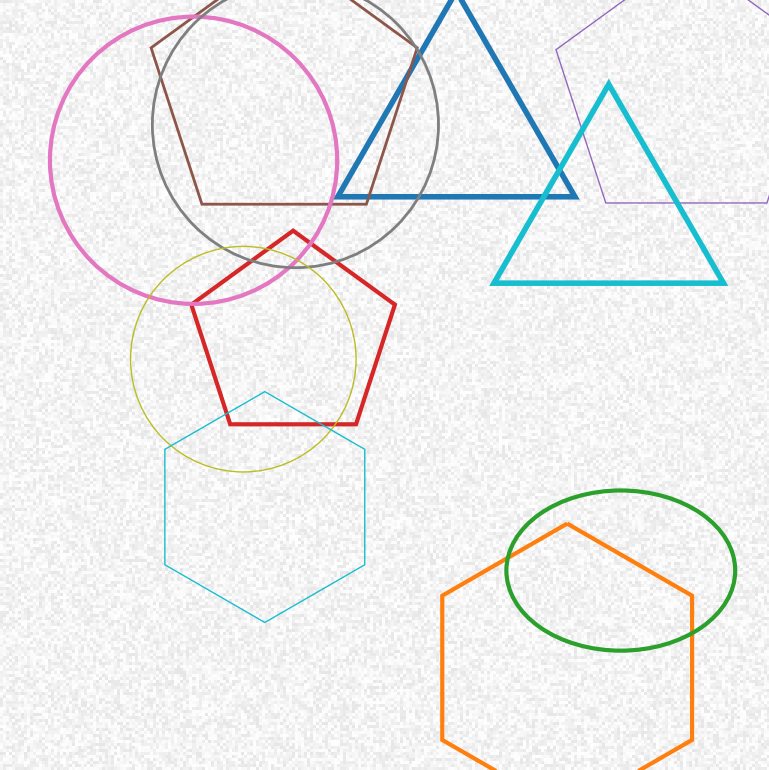[{"shape": "triangle", "thickness": 2, "radius": 0.89, "center": [0.593, 0.833]}, {"shape": "hexagon", "thickness": 1.5, "radius": 0.94, "center": [0.737, 0.133]}, {"shape": "oval", "thickness": 1.5, "radius": 0.74, "center": [0.806, 0.259]}, {"shape": "pentagon", "thickness": 1.5, "radius": 0.69, "center": [0.381, 0.561]}, {"shape": "pentagon", "thickness": 0.5, "radius": 0.89, "center": [0.891, 0.88]}, {"shape": "pentagon", "thickness": 1, "radius": 0.91, "center": [0.369, 0.882]}, {"shape": "circle", "thickness": 1.5, "radius": 0.93, "center": [0.251, 0.792]}, {"shape": "circle", "thickness": 1, "radius": 0.93, "center": [0.384, 0.838]}, {"shape": "circle", "thickness": 0.5, "radius": 0.73, "center": [0.316, 0.534]}, {"shape": "triangle", "thickness": 2, "radius": 0.86, "center": [0.791, 0.718]}, {"shape": "hexagon", "thickness": 0.5, "radius": 0.75, "center": [0.344, 0.341]}]